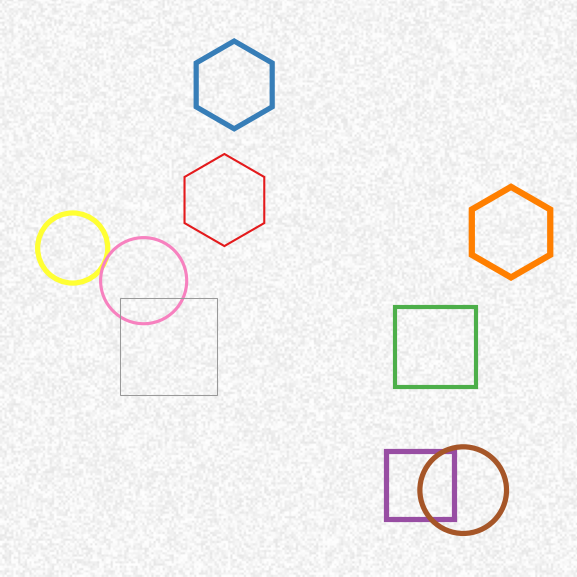[{"shape": "hexagon", "thickness": 1, "radius": 0.4, "center": [0.389, 0.653]}, {"shape": "hexagon", "thickness": 2.5, "radius": 0.38, "center": [0.406, 0.852]}, {"shape": "square", "thickness": 2, "radius": 0.35, "center": [0.754, 0.398]}, {"shape": "square", "thickness": 2.5, "radius": 0.29, "center": [0.727, 0.159]}, {"shape": "hexagon", "thickness": 3, "radius": 0.39, "center": [0.885, 0.597]}, {"shape": "circle", "thickness": 2.5, "radius": 0.3, "center": [0.126, 0.57]}, {"shape": "circle", "thickness": 2.5, "radius": 0.38, "center": [0.802, 0.15]}, {"shape": "circle", "thickness": 1.5, "radius": 0.37, "center": [0.249, 0.513]}, {"shape": "square", "thickness": 0.5, "radius": 0.42, "center": [0.292, 0.399]}]